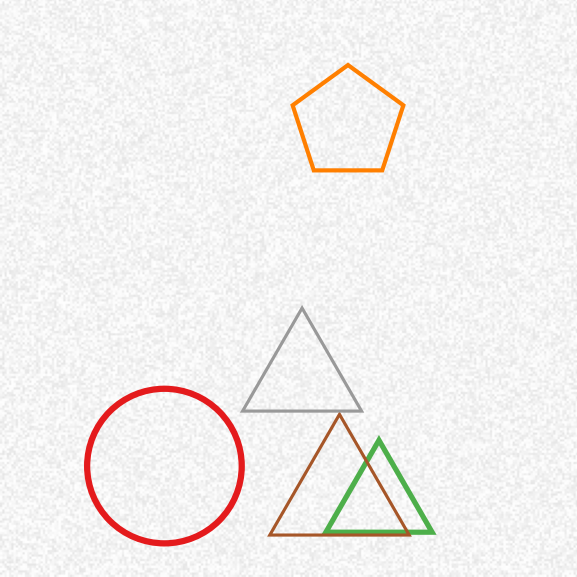[{"shape": "circle", "thickness": 3, "radius": 0.67, "center": [0.285, 0.192]}, {"shape": "triangle", "thickness": 2.5, "radius": 0.53, "center": [0.656, 0.131]}, {"shape": "pentagon", "thickness": 2, "radius": 0.5, "center": [0.603, 0.786]}, {"shape": "triangle", "thickness": 1.5, "radius": 0.7, "center": [0.588, 0.142]}, {"shape": "triangle", "thickness": 1.5, "radius": 0.59, "center": [0.523, 0.347]}]